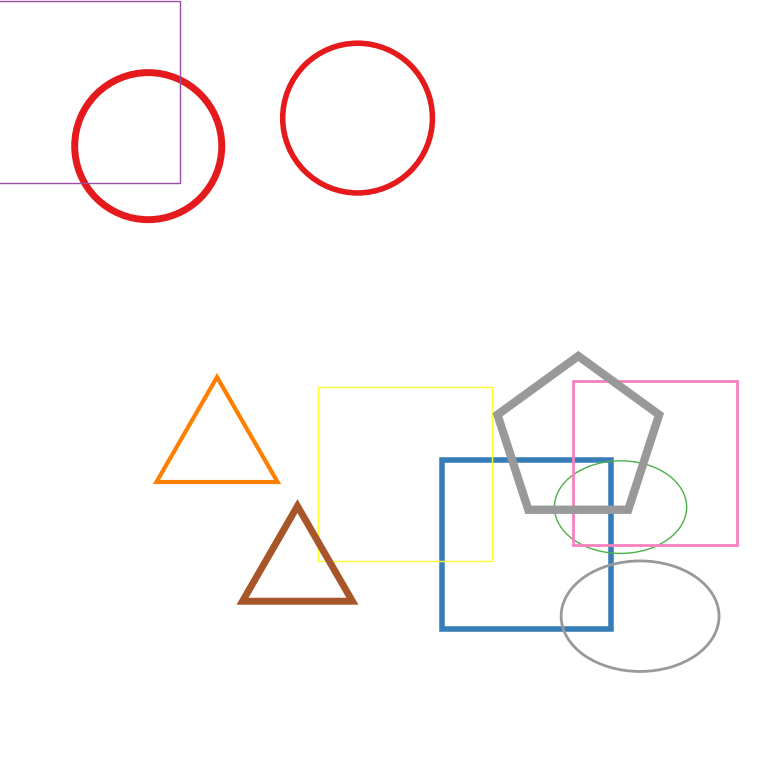[{"shape": "circle", "thickness": 2, "radius": 0.49, "center": [0.464, 0.847]}, {"shape": "circle", "thickness": 2.5, "radius": 0.48, "center": [0.192, 0.81]}, {"shape": "square", "thickness": 2, "radius": 0.55, "center": [0.684, 0.293]}, {"shape": "oval", "thickness": 0.5, "radius": 0.43, "center": [0.806, 0.341]}, {"shape": "square", "thickness": 0.5, "radius": 0.59, "center": [0.115, 0.881]}, {"shape": "triangle", "thickness": 1.5, "radius": 0.45, "center": [0.282, 0.419]}, {"shape": "square", "thickness": 0.5, "radius": 0.57, "center": [0.526, 0.385]}, {"shape": "triangle", "thickness": 2.5, "radius": 0.41, "center": [0.386, 0.26]}, {"shape": "square", "thickness": 1, "radius": 0.53, "center": [0.851, 0.398]}, {"shape": "pentagon", "thickness": 3, "radius": 0.55, "center": [0.751, 0.427]}, {"shape": "oval", "thickness": 1, "radius": 0.51, "center": [0.831, 0.2]}]